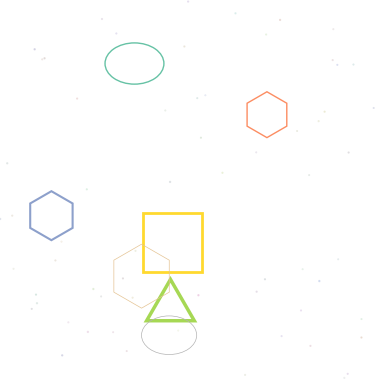[{"shape": "oval", "thickness": 1, "radius": 0.38, "center": [0.349, 0.835]}, {"shape": "hexagon", "thickness": 1, "radius": 0.3, "center": [0.693, 0.702]}, {"shape": "hexagon", "thickness": 1.5, "radius": 0.32, "center": [0.134, 0.44]}, {"shape": "triangle", "thickness": 2.5, "radius": 0.36, "center": [0.443, 0.203]}, {"shape": "square", "thickness": 2, "radius": 0.39, "center": [0.448, 0.37]}, {"shape": "hexagon", "thickness": 0.5, "radius": 0.42, "center": [0.368, 0.283]}, {"shape": "oval", "thickness": 0.5, "radius": 0.36, "center": [0.439, 0.129]}]